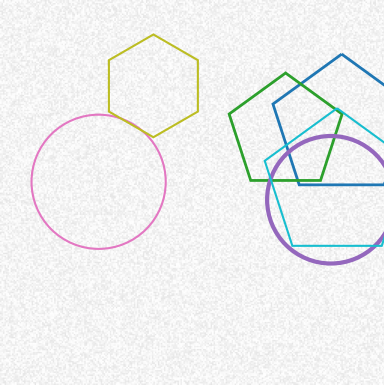[{"shape": "pentagon", "thickness": 2, "radius": 0.94, "center": [0.887, 0.672]}, {"shape": "pentagon", "thickness": 2, "radius": 0.77, "center": [0.742, 0.656]}, {"shape": "circle", "thickness": 3, "radius": 0.83, "center": [0.859, 0.481]}, {"shape": "circle", "thickness": 1.5, "radius": 0.87, "center": [0.256, 0.528]}, {"shape": "hexagon", "thickness": 1.5, "radius": 0.67, "center": [0.398, 0.777]}, {"shape": "pentagon", "thickness": 1.5, "radius": 0.99, "center": [0.875, 0.521]}]